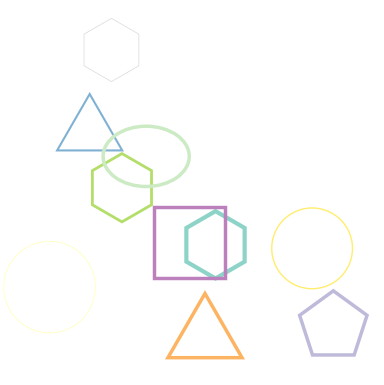[{"shape": "hexagon", "thickness": 3, "radius": 0.44, "center": [0.56, 0.364]}, {"shape": "circle", "thickness": 0.5, "radius": 0.59, "center": [0.129, 0.254]}, {"shape": "pentagon", "thickness": 2.5, "radius": 0.46, "center": [0.866, 0.153]}, {"shape": "triangle", "thickness": 1.5, "radius": 0.49, "center": [0.233, 0.658]}, {"shape": "triangle", "thickness": 2.5, "radius": 0.56, "center": [0.532, 0.127]}, {"shape": "hexagon", "thickness": 2, "radius": 0.44, "center": [0.317, 0.512]}, {"shape": "hexagon", "thickness": 0.5, "radius": 0.41, "center": [0.289, 0.87]}, {"shape": "square", "thickness": 2.5, "radius": 0.46, "center": [0.492, 0.37]}, {"shape": "oval", "thickness": 2.5, "radius": 0.56, "center": [0.38, 0.594]}, {"shape": "circle", "thickness": 1, "radius": 0.52, "center": [0.811, 0.355]}]